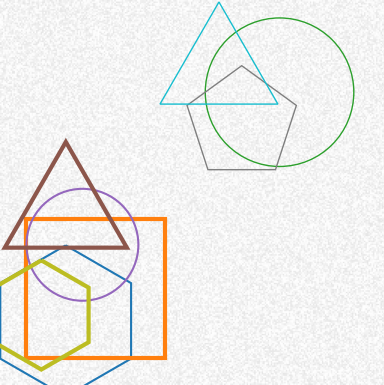[{"shape": "hexagon", "thickness": 1.5, "radius": 0.98, "center": [0.171, 0.167]}, {"shape": "square", "thickness": 3, "radius": 0.9, "center": [0.248, 0.251]}, {"shape": "circle", "thickness": 1, "radius": 0.96, "center": [0.726, 0.76]}, {"shape": "circle", "thickness": 1.5, "radius": 0.73, "center": [0.214, 0.364]}, {"shape": "triangle", "thickness": 3, "radius": 0.92, "center": [0.171, 0.448]}, {"shape": "pentagon", "thickness": 1, "radius": 0.75, "center": [0.628, 0.68]}, {"shape": "hexagon", "thickness": 3, "radius": 0.71, "center": [0.107, 0.182]}, {"shape": "triangle", "thickness": 1, "radius": 0.88, "center": [0.569, 0.818]}]